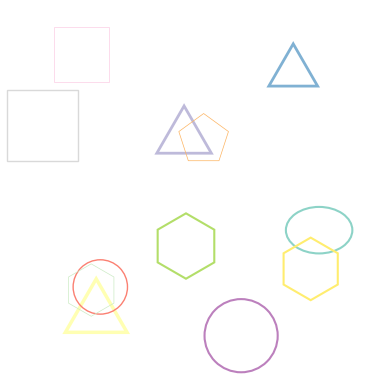[{"shape": "oval", "thickness": 1.5, "radius": 0.43, "center": [0.829, 0.402]}, {"shape": "triangle", "thickness": 2.5, "radius": 0.46, "center": [0.25, 0.183]}, {"shape": "triangle", "thickness": 2, "radius": 0.41, "center": [0.478, 0.643]}, {"shape": "circle", "thickness": 1, "radius": 0.35, "center": [0.261, 0.255]}, {"shape": "triangle", "thickness": 2, "radius": 0.37, "center": [0.762, 0.813]}, {"shape": "pentagon", "thickness": 0.5, "radius": 0.34, "center": [0.529, 0.637]}, {"shape": "hexagon", "thickness": 1.5, "radius": 0.42, "center": [0.483, 0.361]}, {"shape": "square", "thickness": 0.5, "radius": 0.35, "center": [0.212, 0.858]}, {"shape": "square", "thickness": 1, "radius": 0.46, "center": [0.111, 0.674]}, {"shape": "circle", "thickness": 1.5, "radius": 0.48, "center": [0.626, 0.128]}, {"shape": "hexagon", "thickness": 0.5, "radius": 0.34, "center": [0.237, 0.247]}, {"shape": "hexagon", "thickness": 1.5, "radius": 0.41, "center": [0.807, 0.302]}]